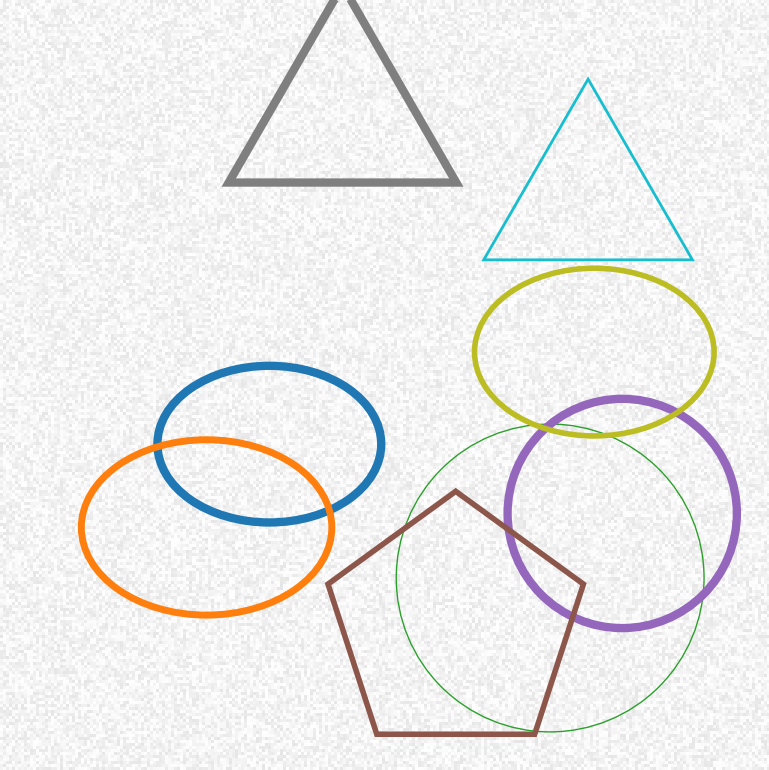[{"shape": "oval", "thickness": 3, "radius": 0.73, "center": [0.35, 0.423]}, {"shape": "oval", "thickness": 2.5, "radius": 0.81, "center": [0.268, 0.315]}, {"shape": "circle", "thickness": 0.5, "radius": 1.0, "center": [0.714, 0.249]}, {"shape": "circle", "thickness": 3, "radius": 0.74, "center": [0.808, 0.333]}, {"shape": "pentagon", "thickness": 2, "radius": 0.87, "center": [0.592, 0.188]}, {"shape": "triangle", "thickness": 3, "radius": 0.85, "center": [0.445, 0.848]}, {"shape": "oval", "thickness": 2, "radius": 0.78, "center": [0.772, 0.543]}, {"shape": "triangle", "thickness": 1, "radius": 0.78, "center": [0.764, 0.741]}]